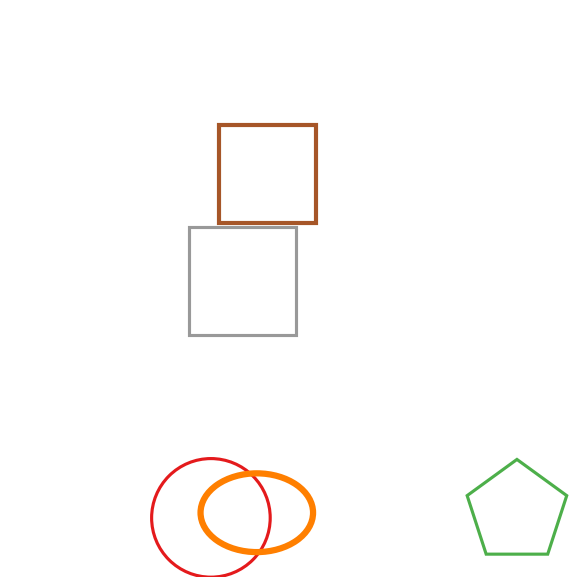[{"shape": "circle", "thickness": 1.5, "radius": 0.51, "center": [0.365, 0.102]}, {"shape": "pentagon", "thickness": 1.5, "radius": 0.45, "center": [0.895, 0.113]}, {"shape": "oval", "thickness": 3, "radius": 0.49, "center": [0.445, 0.111]}, {"shape": "square", "thickness": 2, "radius": 0.42, "center": [0.463, 0.698]}, {"shape": "square", "thickness": 1.5, "radius": 0.47, "center": [0.42, 0.513]}]